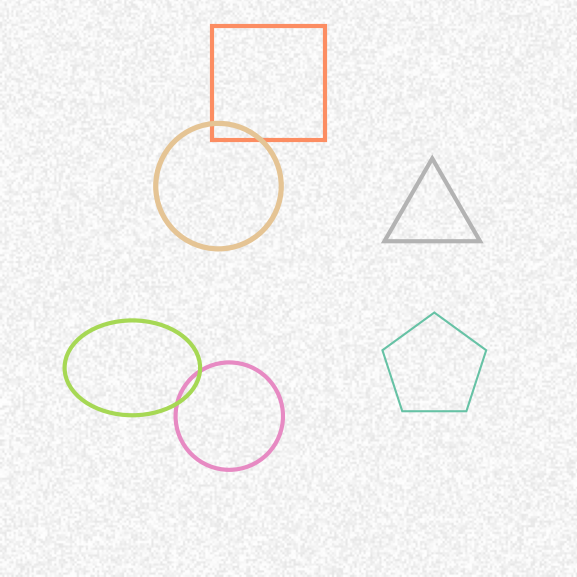[{"shape": "pentagon", "thickness": 1, "radius": 0.47, "center": [0.752, 0.363]}, {"shape": "square", "thickness": 2, "radius": 0.49, "center": [0.465, 0.856]}, {"shape": "circle", "thickness": 2, "radius": 0.47, "center": [0.397, 0.279]}, {"shape": "oval", "thickness": 2, "radius": 0.59, "center": [0.229, 0.362]}, {"shape": "circle", "thickness": 2.5, "radius": 0.54, "center": [0.378, 0.677]}, {"shape": "triangle", "thickness": 2, "radius": 0.48, "center": [0.748, 0.629]}]